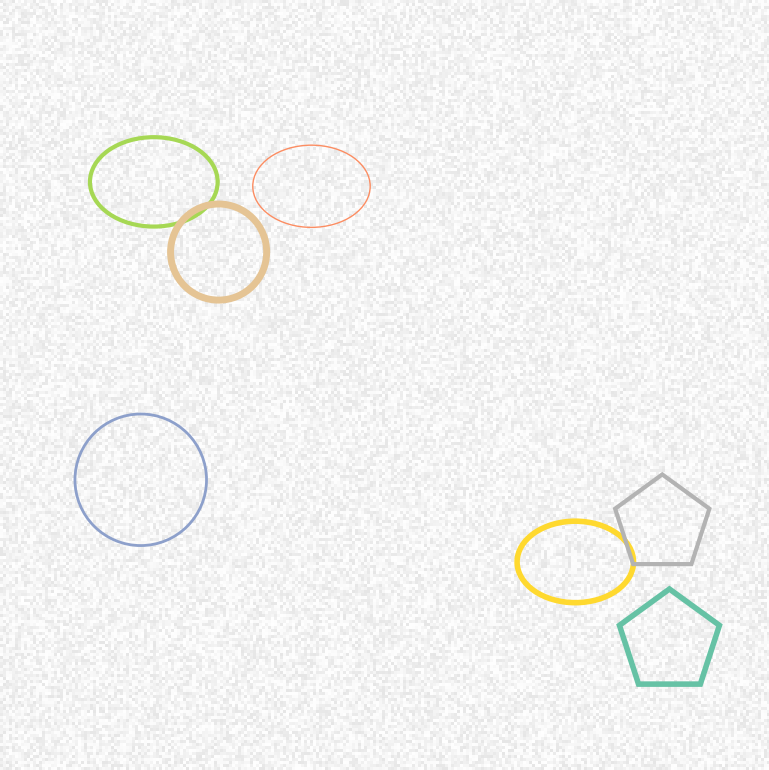[{"shape": "pentagon", "thickness": 2, "radius": 0.34, "center": [0.869, 0.167]}, {"shape": "oval", "thickness": 0.5, "radius": 0.38, "center": [0.405, 0.758]}, {"shape": "circle", "thickness": 1, "radius": 0.43, "center": [0.183, 0.377]}, {"shape": "oval", "thickness": 1.5, "radius": 0.41, "center": [0.2, 0.764]}, {"shape": "oval", "thickness": 2, "radius": 0.38, "center": [0.747, 0.27]}, {"shape": "circle", "thickness": 2.5, "radius": 0.31, "center": [0.284, 0.673]}, {"shape": "pentagon", "thickness": 1.5, "radius": 0.32, "center": [0.86, 0.319]}]